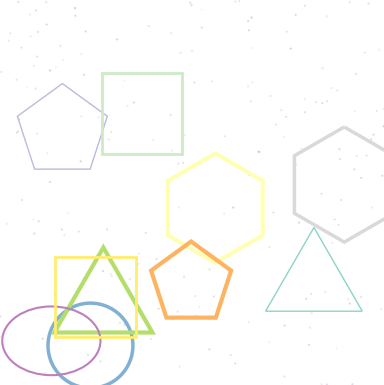[{"shape": "triangle", "thickness": 1, "radius": 0.72, "center": [0.815, 0.264]}, {"shape": "hexagon", "thickness": 3, "radius": 0.71, "center": [0.559, 0.46]}, {"shape": "pentagon", "thickness": 1, "radius": 0.61, "center": [0.162, 0.66]}, {"shape": "circle", "thickness": 2.5, "radius": 0.55, "center": [0.235, 0.102]}, {"shape": "pentagon", "thickness": 3, "radius": 0.55, "center": [0.496, 0.263]}, {"shape": "triangle", "thickness": 3, "radius": 0.74, "center": [0.268, 0.21]}, {"shape": "hexagon", "thickness": 2.5, "radius": 0.75, "center": [0.894, 0.521]}, {"shape": "oval", "thickness": 1.5, "radius": 0.64, "center": [0.133, 0.115]}, {"shape": "square", "thickness": 2, "radius": 0.52, "center": [0.369, 0.706]}, {"shape": "square", "thickness": 2, "radius": 0.52, "center": [0.249, 0.229]}]